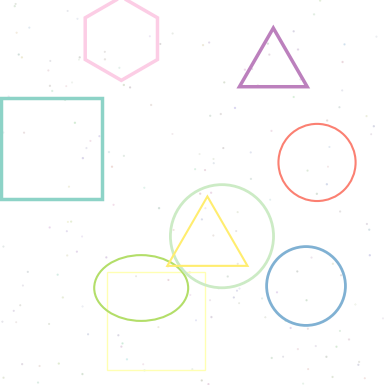[{"shape": "square", "thickness": 2.5, "radius": 0.66, "center": [0.133, 0.615]}, {"shape": "square", "thickness": 1, "radius": 0.64, "center": [0.406, 0.166]}, {"shape": "circle", "thickness": 1.5, "radius": 0.5, "center": [0.823, 0.578]}, {"shape": "circle", "thickness": 2, "radius": 0.51, "center": [0.795, 0.257]}, {"shape": "oval", "thickness": 1.5, "radius": 0.61, "center": [0.367, 0.252]}, {"shape": "hexagon", "thickness": 2.5, "radius": 0.54, "center": [0.315, 0.9]}, {"shape": "triangle", "thickness": 2.5, "radius": 0.51, "center": [0.71, 0.826]}, {"shape": "circle", "thickness": 2, "radius": 0.67, "center": [0.577, 0.386]}, {"shape": "triangle", "thickness": 1.5, "radius": 0.6, "center": [0.539, 0.37]}]